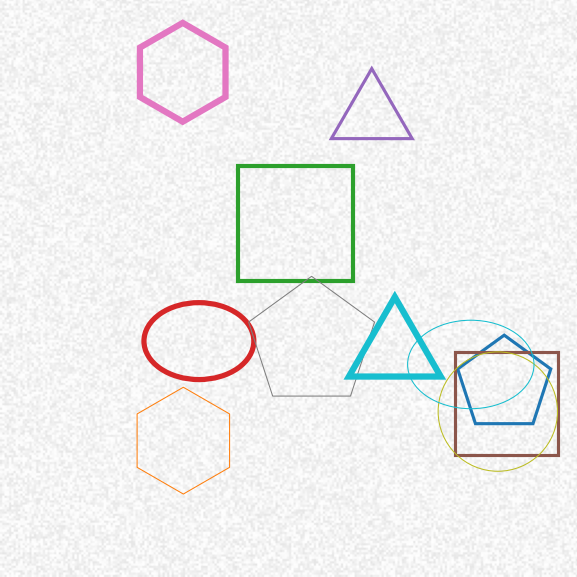[{"shape": "pentagon", "thickness": 1.5, "radius": 0.42, "center": [0.873, 0.334]}, {"shape": "hexagon", "thickness": 0.5, "radius": 0.46, "center": [0.317, 0.236]}, {"shape": "square", "thickness": 2, "radius": 0.5, "center": [0.512, 0.613]}, {"shape": "oval", "thickness": 2.5, "radius": 0.48, "center": [0.344, 0.408]}, {"shape": "triangle", "thickness": 1.5, "radius": 0.4, "center": [0.644, 0.799]}, {"shape": "square", "thickness": 1.5, "radius": 0.45, "center": [0.877, 0.3]}, {"shape": "hexagon", "thickness": 3, "radius": 0.43, "center": [0.316, 0.874]}, {"shape": "pentagon", "thickness": 0.5, "radius": 0.57, "center": [0.54, 0.406]}, {"shape": "circle", "thickness": 0.5, "radius": 0.52, "center": [0.862, 0.286]}, {"shape": "oval", "thickness": 0.5, "radius": 0.55, "center": [0.815, 0.368]}, {"shape": "triangle", "thickness": 3, "radius": 0.46, "center": [0.684, 0.393]}]